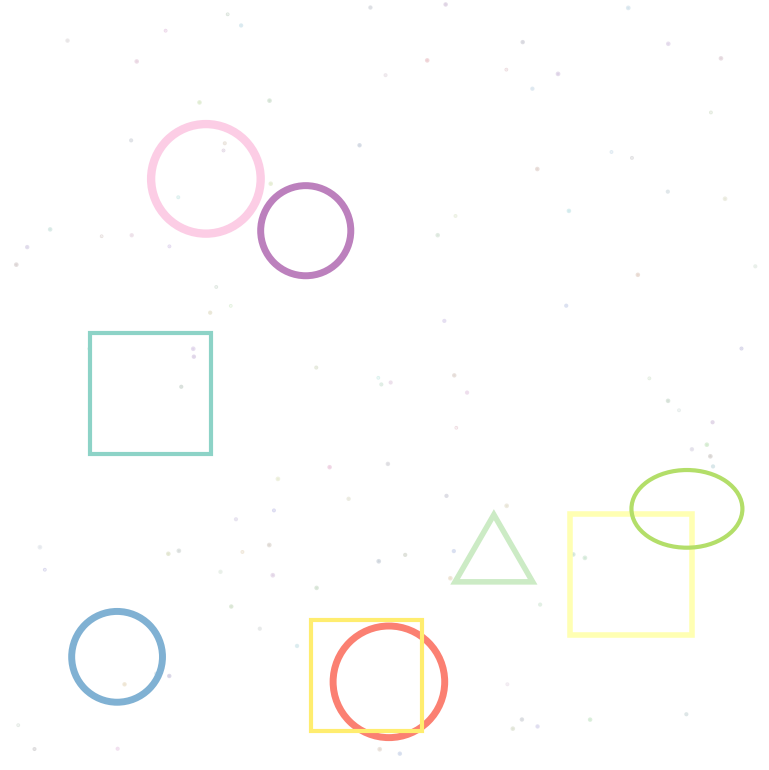[{"shape": "square", "thickness": 1.5, "radius": 0.39, "center": [0.195, 0.489]}, {"shape": "square", "thickness": 2, "radius": 0.39, "center": [0.819, 0.254]}, {"shape": "circle", "thickness": 2.5, "radius": 0.36, "center": [0.505, 0.115]}, {"shape": "circle", "thickness": 2.5, "radius": 0.29, "center": [0.152, 0.147]}, {"shape": "oval", "thickness": 1.5, "radius": 0.36, "center": [0.892, 0.339]}, {"shape": "circle", "thickness": 3, "radius": 0.36, "center": [0.267, 0.768]}, {"shape": "circle", "thickness": 2.5, "radius": 0.29, "center": [0.397, 0.7]}, {"shape": "triangle", "thickness": 2, "radius": 0.29, "center": [0.641, 0.273]}, {"shape": "square", "thickness": 1.5, "radius": 0.36, "center": [0.476, 0.123]}]